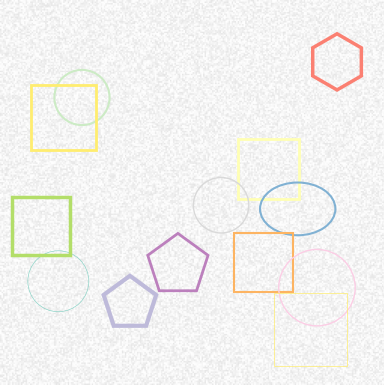[{"shape": "circle", "thickness": 0.5, "radius": 0.4, "center": [0.151, 0.269]}, {"shape": "square", "thickness": 2, "radius": 0.39, "center": [0.698, 0.561]}, {"shape": "pentagon", "thickness": 3, "radius": 0.36, "center": [0.337, 0.212]}, {"shape": "hexagon", "thickness": 2.5, "radius": 0.36, "center": [0.875, 0.839]}, {"shape": "oval", "thickness": 1.5, "radius": 0.49, "center": [0.773, 0.457]}, {"shape": "square", "thickness": 1.5, "radius": 0.38, "center": [0.685, 0.319]}, {"shape": "square", "thickness": 2.5, "radius": 0.37, "center": [0.107, 0.413]}, {"shape": "circle", "thickness": 1, "radius": 0.5, "center": [0.823, 0.253]}, {"shape": "circle", "thickness": 1, "radius": 0.36, "center": [0.574, 0.467]}, {"shape": "pentagon", "thickness": 2, "radius": 0.41, "center": [0.462, 0.311]}, {"shape": "circle", "thickness": 1.5, "radius": 0.36, "center": [0.213, 0.747]}, {"shape": "square", "thickness": 0.5, "radius": 0.47, "center": [0.806, 0.145]}, {"shape": "square", "thickness": 2, "radius": 0.42, "center": [0.165, 0.696]}]